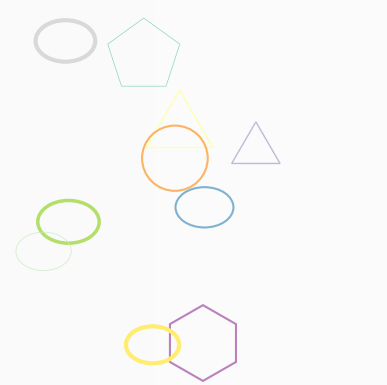[{"shape": "pentagon", "thickness": 0.5, "radius": 0.49, "center": [0.371, 0.855]}, {"shape": "triangle", "thickness": 1, "radius": 0.5, "center": [0.463, 0.667]}, {"shape": "triangle", "thickness": 1, "radius": 0.36, "center": [0.66, 0.611]}, {"shape": "oval", "thickness": 1.5, "radius": 0.37, "center": [0.528, 0.462]}, {"shape": "circle", "thickness": 1.5, "radius": 0.42, "center": [0.451, 0.589]}, {"shape": "oval", "thickness": 2.5, "radius": 0.4, "center": [0.177, 0.424]}, {"shape": "oval", "thickness": 3, "radius": 0.39, "center": [0.169, 0.894]}, {"shape": "hexagon", "thickness": 1.5, "radius": 0.49, "center": [0.524, 0.109]}, {"shape": "oval", "thickness": 0.5, "radius": 0.36, "center": [0.112, 0.347]}, {"shape": "oval", "thickness": 3, "radius": 0.34, "center": [0.394, 0.104]}]